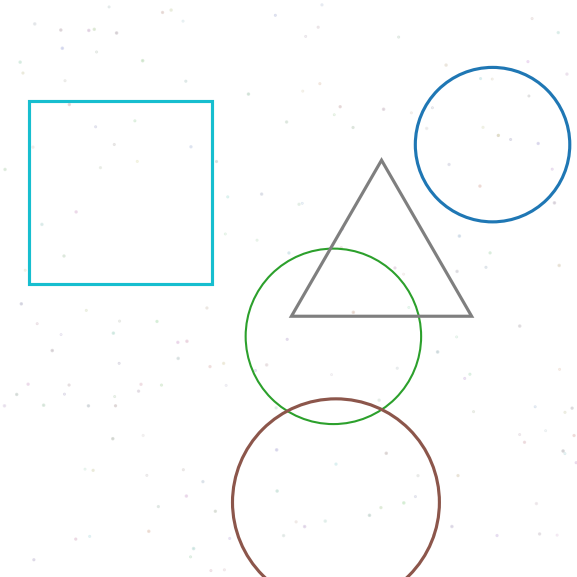[{"shape": "circle", "thickness": 1.5, "radius": 0.67, "center": [0.853, 0.749]}, {"shape": "circle", "thickness": 1, "radius": 0.76, "center": [0.577, 0.417]}, {"shape": "circle", "thickness": 1.5, "radius": 0.9, "center": [0.582, 0.129]}, {"shape": "triangle", "thickness": 1.5, "radius": 0.9, "center": [0.661, 0.542]}, {"shape": "square", "thickness": 1.5, "radius": 0.79, "center": [0.208, 0.666]}]